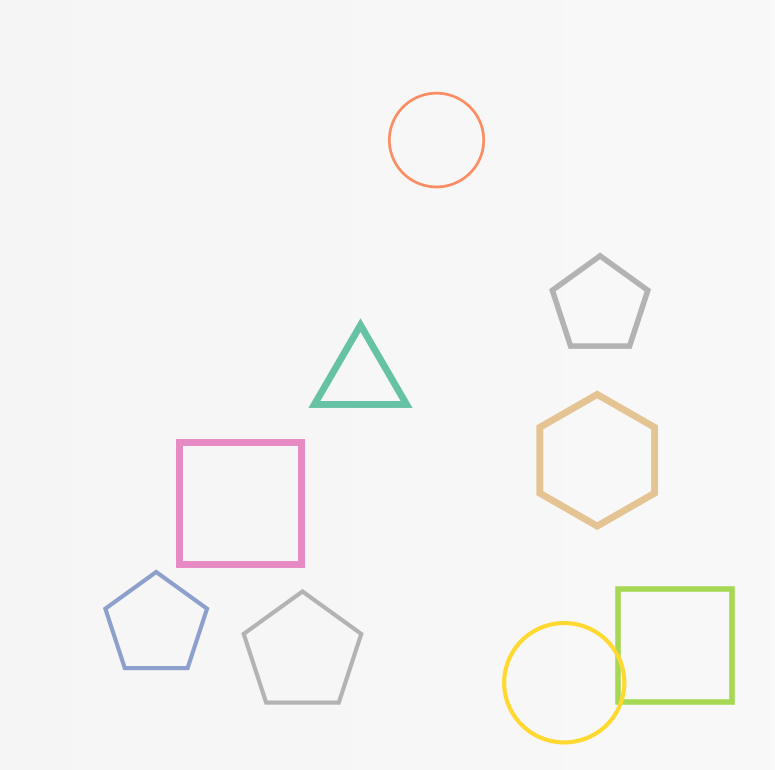[{"shape": "triangle", "thickness": 2.5, "radius": 0.34, "center": [0.465, 0.509]}, {"shape": "circle", "thickness": 1, "radius": 0.3, "center": [0.563, 0.818]}, {"shape": "pentagon", "thickness": 1.5, "radius": 0.34, "center": [0.202, 0.188]}, {"shape": "square", "thickness": 2.5, "radius": 0.4, "center": [0.309, 0.347]}, {"shape": "square", "thickness": 2, "radius": 0.37, "center": [0.871, 0.162]}, {"shape": "circle", "thickness": 1.5, "radius": 0.39, "center": [0.728, 0.113]}, {"shape": "hexagon", "thickness": 2.5, "radius": 0.43, "center": [0.771, 0.402]}, {"shape": "pentagon", "thickness": 2, "radius": 0.32, "center": [0.774, 0.603]}, {"shape": "pentagon", "thickness": 1.5, "radius": 0.4, "center": [0.39, 0.152]}]